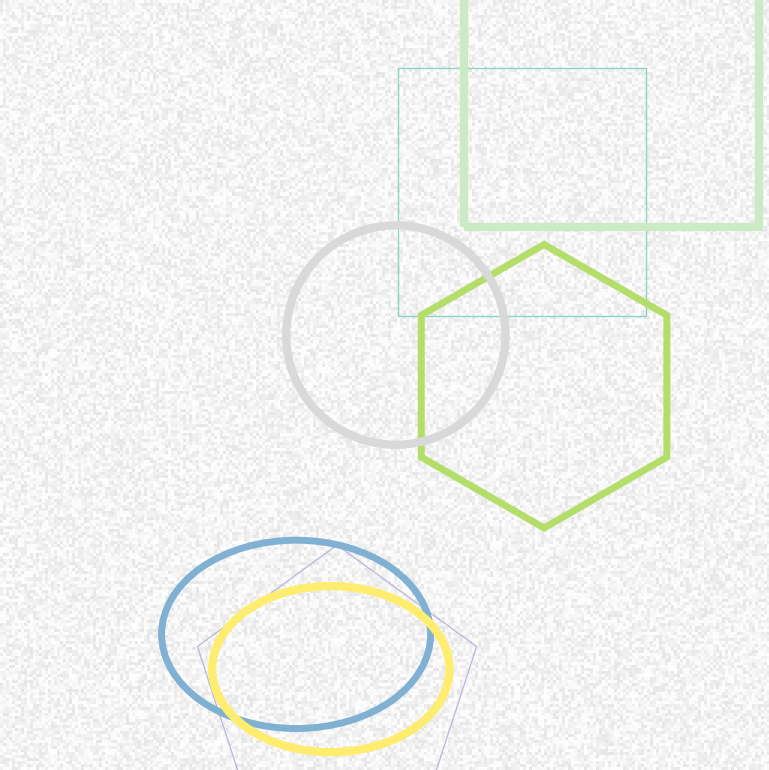[{"shape": "square", "thickness": 0.5, "radius": 0.81, "center": [0.678, 0.751]}, {"shape": "pentagon", "thickness": 0.5, "radius": 0.95, "center": [0.438, 0.102]}, {"shape": "oval", "thickness": 2.5, "radius": 0.87, "center": [0.385, 0.176]}, {"shape": "hexagon", "thickness": 2.5, "radius": 0.92, "center": [0.707, 0.498]}, {"shape": "circle", "thickness": 3, "radius": 0.71, "center": [0.514, 0.565]}, {"shape": "square", "thickness": 3, "radius": 0.96, "center": [0.794, 0.896]}, {"shape": "oval", "thickness": 3, "radius": 0.77, "center": [0.43, 0.131]}]